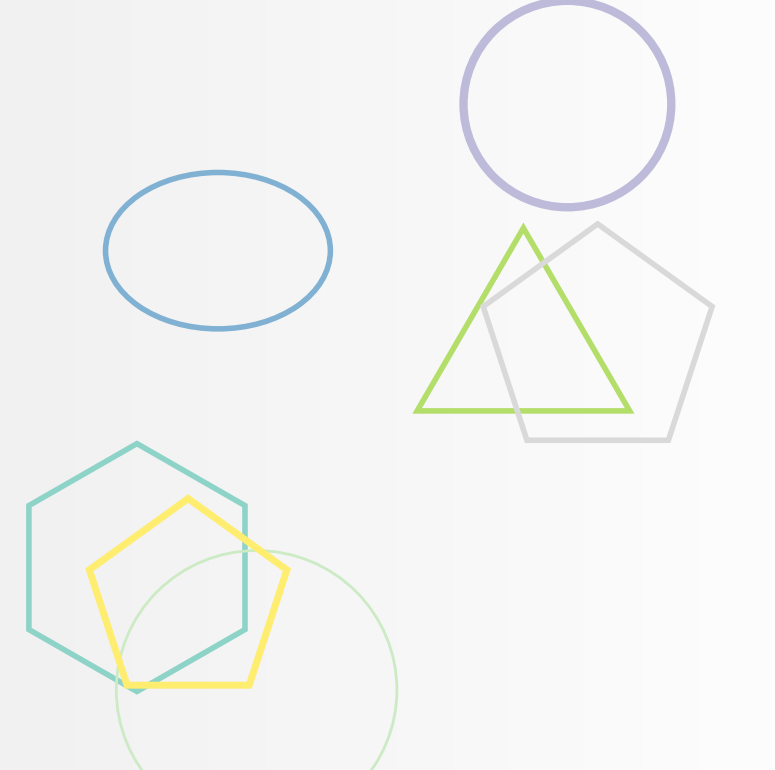[{"shape": "hexagon", "thickness": 2, "radius": 0.8, "center": [0.177, 0.263]}, {"shape": "circle", "thickness": 3, "radius": 0.67, "center": [0.732, 0.865]}, {"shape": "oval", "thickness": 2, "radius": 0.73, "center": [0.281, 0.674]}, {"shape": "triangle", "thickness": 2, "radius": 0.79, "center": [0.675, 0.546]}, {"shape": "pentagon", "thickness": 2, "radius": 0.78, "center": [0.771, 0.554]}, {"shape": "circle", "thickness": 1, "radius": 0.91, "center": [0.331, 0.104]}, {"shape": "pentagon", "thickness": 2.5, "radius": 0.67, "center": [0.243, 0.219]}]